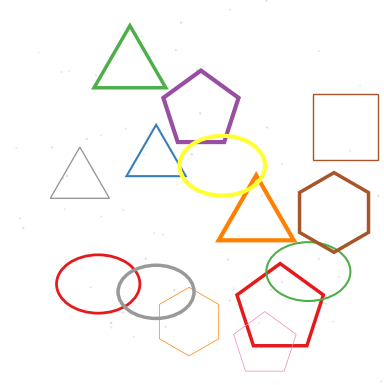[{"shape": "pentagon", "thickness": 2.5, "radius": 0.59, "center": [0.728, 0.197]}, {"shape": "oval", "thickness": 2, "radius": 0.54, "center": [0.255, 0.262]}, {"shape": "triangle", "thickness": 1.5, "radius": 0.44, "center": [0.406, 0.587]}, {"shape": "triangle", "thickness": 2.5, "radius": 0.54, "center": [0.337, 0.826]}, {"shape": "oval", "thickness": 1.5, "radius": 0.55, "center": [0.801, 0.295]}, {"shape": "pentagon", "thickness": 3, "radius": 0.51, "center": [0.522, 0.714]}, {"shape": "hexagon", "thickness": 0.5, "radius": 0.45, "center": [0.491, 0.165]}, {"shape": "triangle", "thickness": 3, "radius": 0.56, "center": [0.665, 0.432]}, {"shape": "oval", "thickness": 3, "radius": 0.56, "center": [0.577, 0.57]}, {"shape": "square", "thickness": 1, "radius": 0.42, "center": [0.898, 0.67]}, {"shape": "hexagon", "thickness": 2.5, "radius": 0.52, "center": [0.868, 0.448]}, {"shape": "pentagon", "thickness": 0.5, "radius": 0.43, "center": [0.688, 0.105]}, {"shape": "triangle", "thickness": 1, "radius": 0.44, "center": [0.207, 0.529]}, {"shape": "oval", "thickness": 2.5, "radius": 0.49, "center": [0.405, 0.242]}]